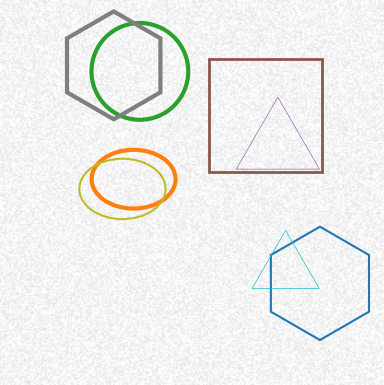[{"shape": "hexagon", "thickness": 1.5, "radius": 0.74, "center": [0.831, 0.264]}, {"shape": "oval", "thickness": 3, "radius": 0.54, "center": [0.347, 0.535]}, {"shape": "circle", "thickness": 3, "radius": 0.63, "center": [0.363, 0.815]}, {"shape": "triangle", "thickness": 0.5, "radius": 0.62, "center": [0.722, 0.623]}, {"shape": "square", "thickness": 2, "radius": 0.74, "center": [0.69, 0.7]}, {"shape": "hexagon", "thickness": 3, "radius": 0.7, "center": [0.295, 0.83]}, {"shape": "oval", "thickness": 1.5, "radius": 0.56, "center": [0.318, 0.509]}, {"shape": "triangle", "thickness": 0.5, "radius": 0.5, "center": [0.742, 0.301]}]